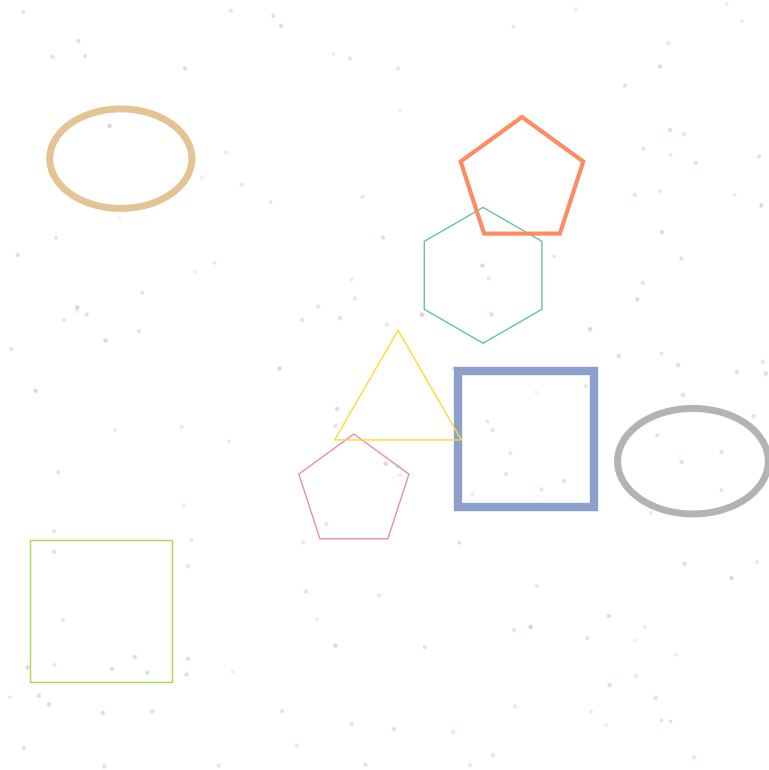[{"shape": "hexagon", "thickness": 0.5, "radius": 0.44, "center": [0.627, 0.642]}, {"shape": "pentagon", "thickness": 1.5, "radius": 0.42, "center": [0.678, 0.764]}, {"shape": "square", "thickness": 3, "radius": 0.44, "center": [0.683, 0.43]}, {"shape": "pentagon", "thickness": 0.5, "radius": 0.38, "center": [0.46, 0.361]}, {"shape": "square", "thickness": 0.5, "radius": 0.46, "center": [0.131, 0.206]}, {"shape": "triangle", "thickness": 0.5, "radius": 0.48, "center": [0.517, 0.476]}, {"shape": "oval", "thickness": 2.5, "radius": 0.46, "center": [0.157, 0.794]}, {"shape": "oval", "thickness": 2.5, "radius": 0.49, "center": [0.9, 0.401]}]